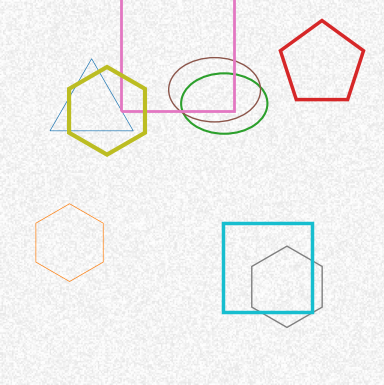[{"shape": "triangle", "thickness": 0.5, "radius": 0.62, "center": [0.238, 0.723]}, {"shape": "hexagon", "thickness": 0.5, "radius": 0.51, "center": [0.181, 0.37]}, {"shape": "oval", "thickness": 1.5, "radius": 0.56, "center": [0.583, 0.731]}, {"shape": "pentagon", "thickness": 2.5, "radius": 0.57, "center": [0.836, 0.833]}, {"shape": "oval", "thickness": 1, "radius": 0.6, "center": [0.557, 0.767]}, {"shape": "square", "thickness": 2, "radius": 0.73, "center": [0.462, 0.86]}, {"shape": "hexagon", "thickness": 1, "radius": 0.53, "center": [0.745, 0.255]}, {"shape": "hexagon", "thickness": 3, "radius": 0.57, "center": [0.278, 0.712]}, {"shape": "square", "thickness": 2.5, "radius": 0.58, "center": [0.695, 0.305]}]